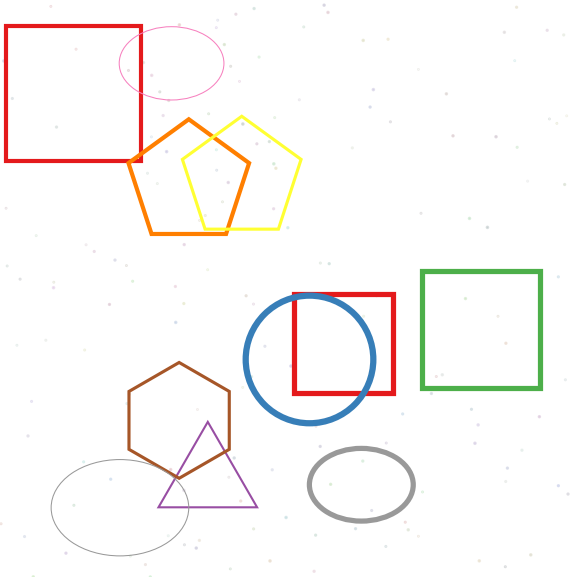[{"shape": "square", "thickness": 2.5, "radius": 0.43, "center": [0.595, 0.404]}, {"shape": "square", "thickness": 2, "radius": 0.59, "center": [0.127, 0.837]}, {"shape": "circle", "thickness": 3, "radius": 0.55, "center": [0.536, 0.377]}, {"shape": "square", "thickness": 2.5, "radius": 0.51, "center": [0.832, 0.428]}, {"shape": "triangle", "thickness": 1, "radius": 0.49, "center": [0.36, 0.17]}, {"shape": "pentagon", "thickness": 2, "radius": 0.55, "center": [0.327, 0.683]}, {"shape": "pentagon", "thickness": 1.5, "radius": 0.54, "center": [0.419, 0.69]}, {"shape": "hexagon", "thickness": 1.5, "radius": 0.5, "center": [0.31, 0.271]}, {"shape": "oval", "thickness": 0.5, "radius": 0.45, "center": [0.297, 0.889]}, {"shape": "oval", "thickness": 0.5, "radius": 0.6, "center": [0.208, 0.12]}, {"shape": "oval", "thickness": 2.5, "radius": 0.45, "center": [0.626, 0.16]}]